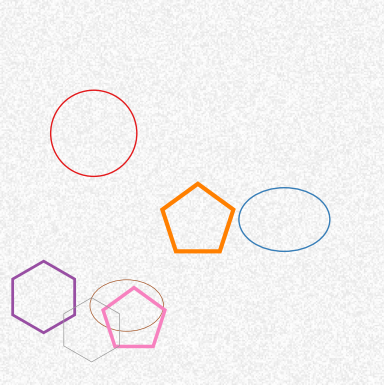[{"shape": "circle", "thickness": 1, "radius": 0.56, "center": [0.243, 0.654]}, {"shape": "oval", "thickness": 1, "radius": 0.59, "center": [0.739, 0.43]}, {"shape": "hexagon", "thickness": 2, "radius": 0.46, "center": [0.113, 0.229]}, {"shape": "pentagon", "thickness": 3, "radius": 0.48, "center": [0.514, 0.426]}, {"shape": "oval", "thickness": 0.5, "radius": 0.48, "center": [0.329, 0.206]}, {"shape": "pentagon", "thickness": 2.5, "radius": 0.42, "center": [0.348, 0.168]}, {"shape": "hexagon", "thickness": 0.5, "radius": 0.42, "center": [0.238, 0.143]}]